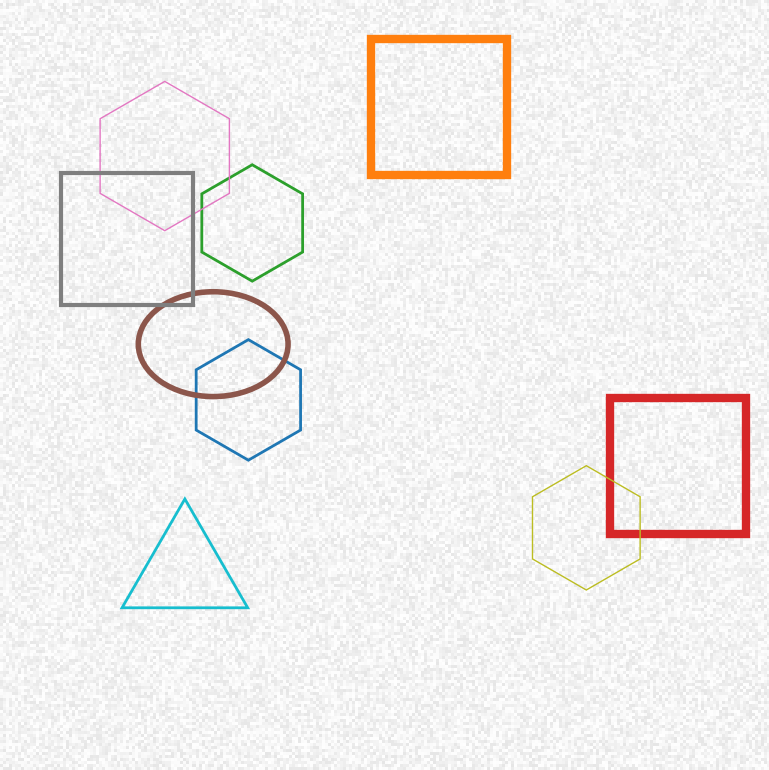[{"shape": "hexagon", "thickness": 1, "radius": 0.39, "center": [0.323, 0.481]}, {"shape": "square", "thickness": 3, "radius": 0.44, "center": [0.57, 0.861]}, {"shape": "hexagon", "thickness": 1, "radius": 0.38, "center": [0.328, 0.71]}, {"shape": "square", "thickness": 3, "radius": 0.44, "center": [0.88, 0.395]}, {"shape": "oval", "thickness": 2, "radius": 0.49, "center": [0.277, 0.553]}, {"shape": "hexagon", "thickness": 0.5, "radius": 0.48, "center": [0.214, 0.797]}, {"shape": "square", "thickness": 1.5, "radius": 0.43, "center": [0.165, 0.69]}, {"shape": "hexagon", "thickness": 0.5, "radius": 0.4, "center": [0.761, 0.314]}, {"shape": "triangle", "thickness": 1, "radius": 0.47, "center": [0.24, 0.258]}]